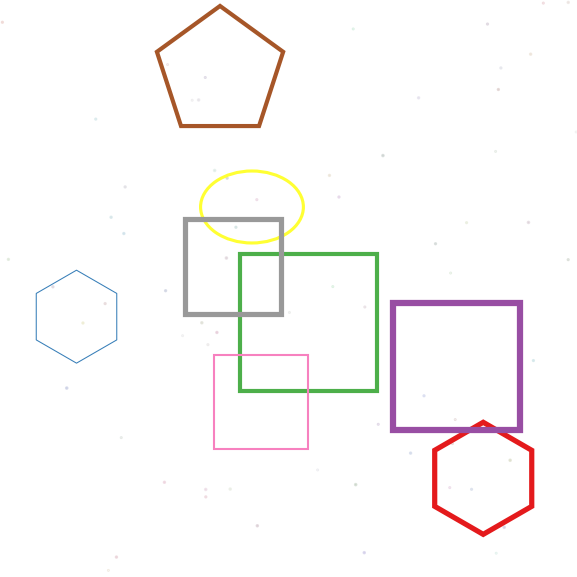[{"shape": "hexagon", "thickness": 2.5, "radius": 0.49, "center": [0.837, 0.171]}, {"shape": "hexagon", "thickness": 0.5, "radius": 0.4, "center": [0.132, 0.451]}, {"shape": "square", "thickness": 2, "radius": 0.59, "center": [0.535, 0.44]}, {"shape": "square", "thickness": 3, "radius": 0.55, "center": [0.79, 0.365]}, {"shape": "oval", "thickness": 1.5, "radius": 0.45, "center": [0.436, 0.641]}, {"shape": "pentagon", "thickness": 2, "radius": 0.57, "center": [0.381, 0.874]}, {"shape": "square", "thickness": 1, "radius": 0.41, "center": [0.452, 0.303]}, {"shape": "square", "thickness": 2.5, "radius": 0.41, "center": [0.403, 0.537]}]